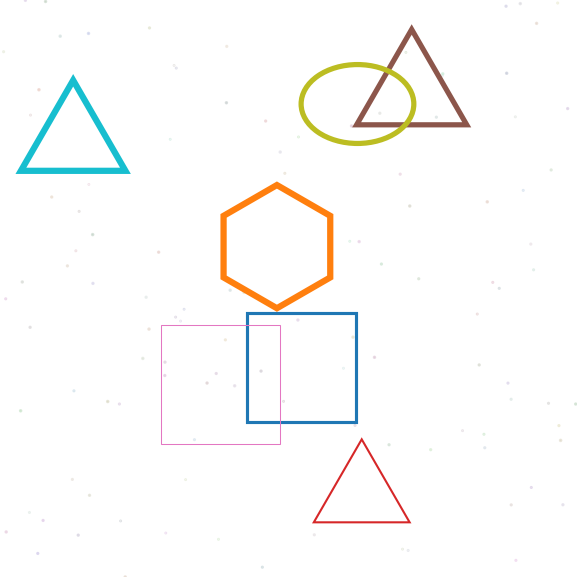[{"shape": "square", "thickness": 1.5, "radius": 0.47, "center": [0.521, 0.362]}, {"shape": "hexagon", "thickness": 3, "radius": 0.53, "center": [0.479, 0.572]}, {"shape": "triangle", "thickness": 1, "radius": 0.48, "center": [0.626, 0.143]}, {"shape": "triangle", "thickness": 2.5, "radius": 0.55, "center": [0.713, 0.838]}, {"shape": "square", "thickness": 0.5, "radius": 0.51, "center": [0.382, 0.333]}, {"shape": "oval", "thickness": 2.5, "radius": 0.49, "center": [0.619, 0.819]}, {"shape": "triangle", "thickness": 3, "radius": 0.52, "center": [0.127, 0.756]}]